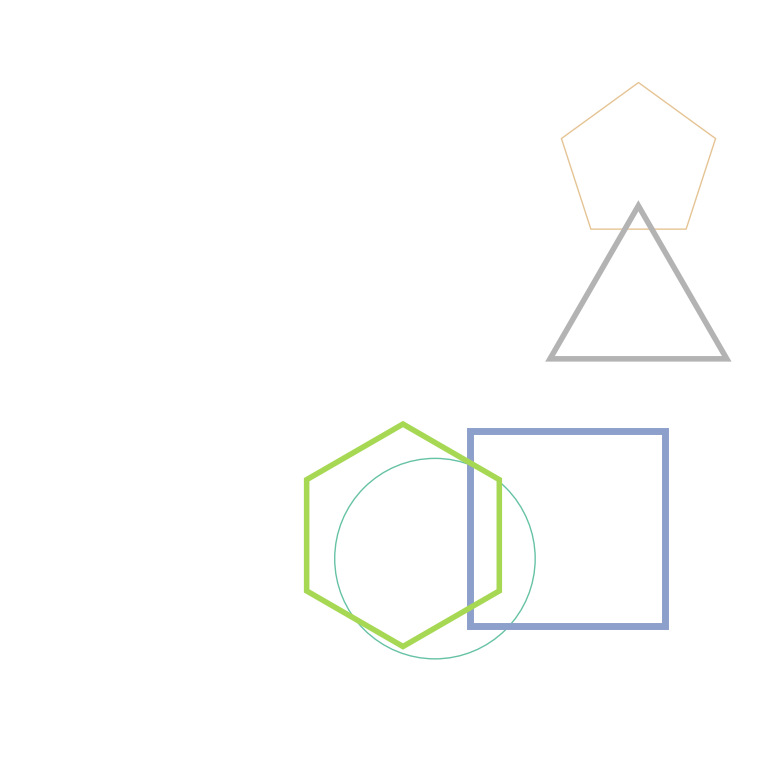[{"shape": "circle", "thickness": 0.5, "radius": 0.65, "center": [0.565, 0.275]}, {"shape": "square", "thickness": 2.5, "radius": 0.63, "center": [0.737, 0.314]}, {"shape": "hexagon", "thickness": 2, "radius": 0.72, "center": [0.523, 0.305]}, {"shape": "pentagon", "thickness": 0.5, "radius": 0.53, "center": [0.829, 0.788]}, {"shape": "triangle", "thickness": 2, "radius": 0.66, "center": [0.829, 0.6]}]